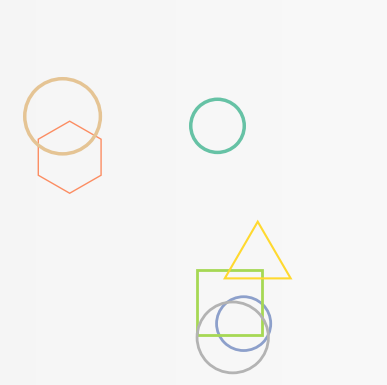[{"shape": "circle", "thickness": 2.5, "radius": 0.35, "center": [0.561, 0.673]}, {"shape": "hexagon", "thickness": 1, "radius": 0.47, "center": [0.18, 0.592]}, {"shape": "circle", "thickness": 2, "radius": 0.35, "center": [0.629, 0.159]}, {"shape": "square", "thickness": 2, "radius": 0.42, "center": [0.592, 0.215]}, {"shape": "triangle", "thickness": 1.5, "radius": 0.49, "center": [0.665, 0.326]}, {"shape": "circle", "thickness": 2.5, "radius": 0.49, "center": [0.161, 0.698]}, {"shape": "circle", "thickness": 2, "radius": 0.46, "center": [0.601, 0.124]}]